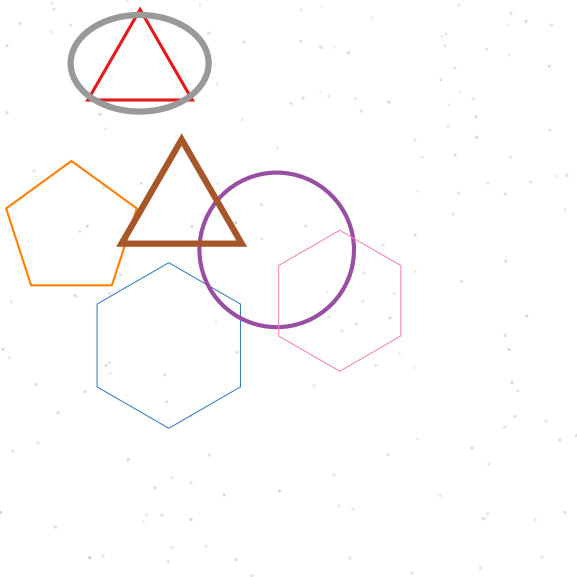[{"shape": "triangle", "thickness": 1.5, "radius": 0.52, "center": [0.243, 0.878]}, {"shape": "hexagon", "thickness": 0.5, "radius": 0.72, "center": [0.292, 0.401]}, {"shape": "circle", "thickness": 2, "radius": 0.67, "center": [0.479, 0.566]}, {"shape": "pentagon", "thickness": 1, "radius": 0.6, "center": [0.124, 0.601]}, {"shape": "triangle", "thickness": 3, "radius": 0.6, "center": [0.315, 0.637]}, {"shape": "hexagon", "thickness": 0.5, "radius": 0.61, "center": [0.588, 0.478]}, {"shape": "oval", "thickness": 3, "radius": 0.6, "center": [0.242, 0.89]}]